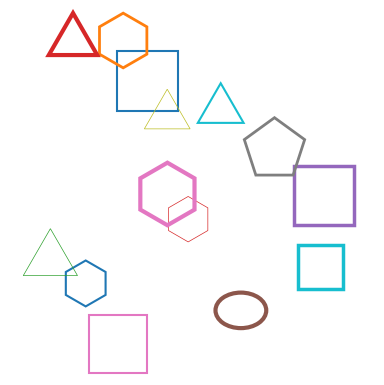[{"shape": "hexagon", "thickness": 1.5, "radius": 0.3, "center": [0.223, 0.264]}, {"shape": "square", "thickness": 1.5, "radius": 0.4, "center": [0.384, 0.79]}, {"shape": "hexagon", "thickness": 2, "radius": 0.36, "center": [0.32, 0.895]}, {"shape": "triangle", "thickness": 0.5, "radius": 0.41, "center": [0.131, 0.325]}, {"shape": "hexagon", "thickness": 0.5, "radius": 0.3, "center": [0.489, 0.431]}, {"shape": "triangle", "thickness": 3, "radius": 0.36, "center": [0.19, 0.893]}, {"shape": "square", "thickness": 2.5, "radius": 0.39, "center": [0.841, 0.492]}, {"shape": "oval", "thickness": 3, "radius": 0.33, "center": [0.626, 0.194]}, {"shape": "hexagon", "thickness": 3, "radius": 0.41, "center": [0.435, 0.496]}, {"shape": "square", "thickness": 1.5, "radius": 0.38, "center": [0.307, 0.106]}, {"shape": "pentagon", "thickness": 2, "radius": 0.41, "center": [0.713, 0.612]}, {"shape": "triangle", "thickness": 0.5, "radius": 0.34, "center": [0.434, 0.7]}, {"shape": "triangle", "thickness": 1.5, "radius": 0.34, "center": [0.573, 0.715]}, {"shape": "square", "thickness": 2.5, "radius": 0.29, "center": [0.832, 0.306]}]